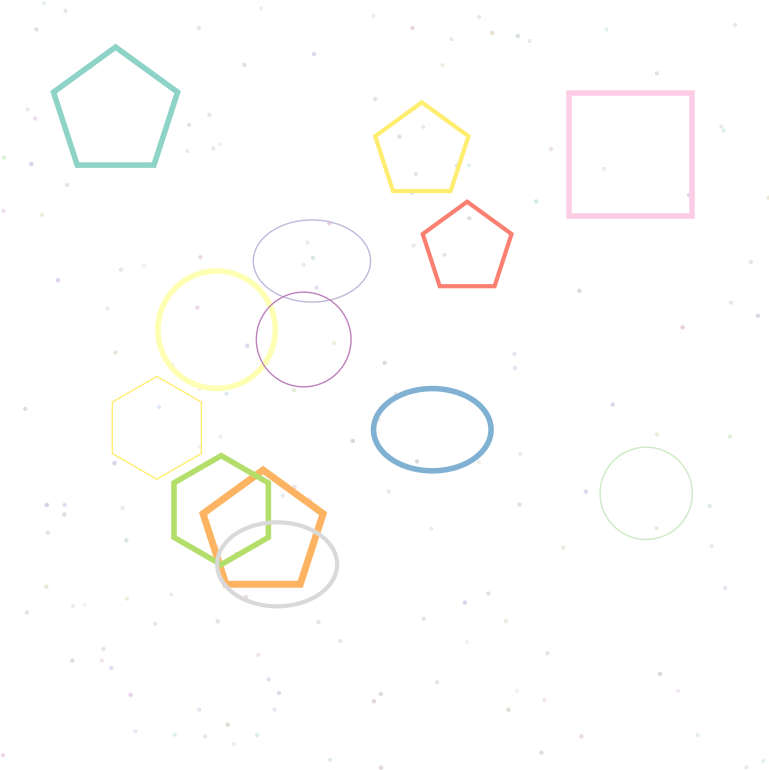[{"shape": "pentagon", "thickness": 2, "radius": 0.42, "center": [0.15, 0.854]}, {"shape": "circle", "thickness": 2, "radius": 0.38, "center": [0.281, 0.572]}, {"shape": "oval", "thickness": 0.5, "radius": 0.38, "center": [0.405, 0.661]}, {"shape": "pentagon", "thickness": 1.5, "radius": 0.3, "center": [0.607, 0.677]}, {"shape": "oval", "thickness": 2, "radius": 0.38, "center": [0.561, 0.442]}, {"shape": "pentagon", "thickness": 2.5, "radius": 0.41, "center": [0.342, 0.308]}, {"shape": "hexagon", "thickness": 2, "radius": 0.35, "center": [0.287, 0.338]}, {"shape": "square", "thickness": 2, "radius": 0.4, "center": [0.819, 0.799]}, {"shape": "oval", "thickness": 1.5, "radius": 0.39, "center": [0.36, 0.267]}, {"shape": "circle", "thickness": 0.5, "radius": 0.31, "center": [0.394, 0.559]}, {"shape": "circle", "thickness": 0.5, "radius": 0.3, "center": [0.839, 0.359]}, {"shape": "pentagon", "thickness": 1.5, "radius": 0.32, "center": [0.548, 0.803]}, {"shape": "hexagon", "thickness": 0.5, "radius": 0.33, "center": [0.204, 0.444]}]